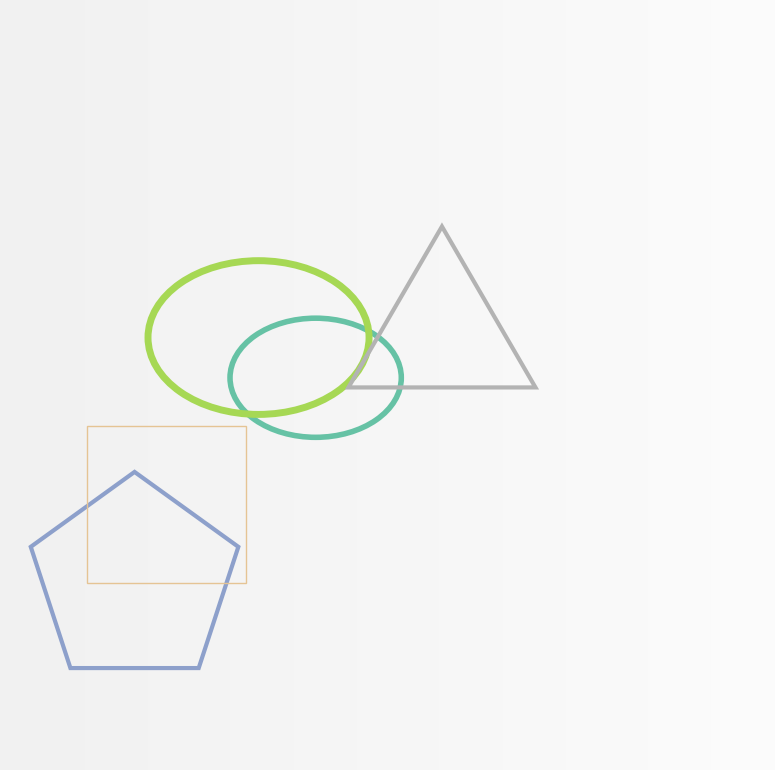[{"shape": "oval", "thickness": 2, "radius": 0.55, "center": [0.407, 0.509]}, {"shape": "pentagon", "thickness": 1.5, "radius": 0.7, "center": [0.174, 0.246]}, {"shape": "oval", "thickness": 2.5, "radius": 0.71, "center": [0.334, 0.562]}, {"shape": "square", "thickness": 0.5, "radius": 0.51, "center": [0.215, 0.345]}, {"shape": "triangle", "thickness": 1.5, "radius": 0.7, "center": [0.57, 0.567]}]